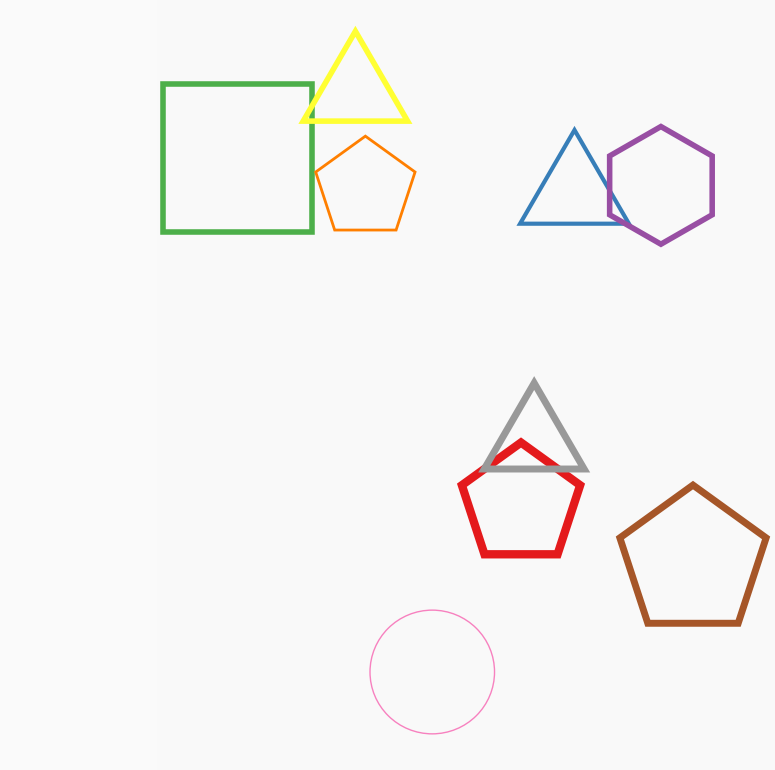[{"shape": "pentagon", "thickness": 3, "radius": 0.4, "center": [0.672, 0.345]}, {"shape": "triangle", "thickness": 1.5, "radius": 0.41, "center": [0.741, 0.75]}, {"shape": "square", "thickness": 2, "radius": 0.48, "center": [0.306, 0.794]}, {"shape": "hexagon", "thickness": 2, "radius": 0.38, "center": [0.853, 0.759]}, {"shape": "pentagon", "thickness": 1, "radius": 0.34, "center": [0.471, 0.756]}, {"shape": "triangle", "thickness": 2, "radius": 0.39, "center": [0.459, 0.882]}, {"shape": "pentagon", "thickness": 2.5, "radius": 0.5, "center": [0.894, 0.271]}, {"shape": "circle", "thickness": 0.5, "radius": 0.4, "center": [0.558, 0.127]}, {"shape": "triangle", "thickness": 2.5, "radius": 0.37, "center": [0.689, 0.428]}]